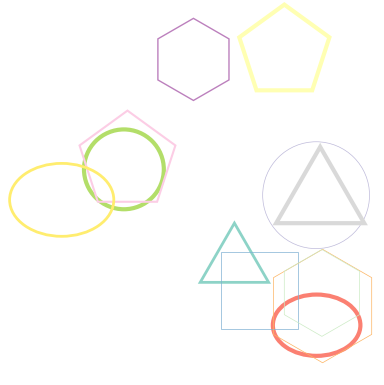[{"shape": "triangle", "thickness": 2, "radius": 0.51, "center": [0.609, 0.318]}, {"shape": "pentagon", "thickness": 3, "radius": 0.62, "center": [0.739, 0.865]}, {"shape": "circle", "thickness": 0.5, "radius": 0.69, "center": [0.821, 0.493]}, {"shape": "oval", "thickness": 3, "radius": 0.57, "center": [0.822, 0.155]}, {"shape": "square", "thickness": 0.5, "radius": 0.5, "center": [0.674, 0.246]}, {"shape": "hexagon", "thickness": 0.5, "radius": 0.74, "center": [0.838, 0.205]}, {"shape": "circle", "thickness": 3, "radius": 0.52, "center": [0.322, 0.56]}, {"shape": "pentagon", "thickness": 1.5, "radius": 0.65, "center": [0.331, 0.582]}, {"shape": "triangle", "thickness": 3, "radius": 0.66, "center": [0.832, 0.486]}, {"shape": "hexagon", "thickness": 1, "radius": 0.53, "center": [0.502, 0.846]}, {"shape": "hexagon", "thickness": 0.5, "radius": 0.56, "center": [0.836, 0.239]}, {"shape": "oval", "thickness": 2, "radius": 0.68, "center": [0.16, 0.481]}]